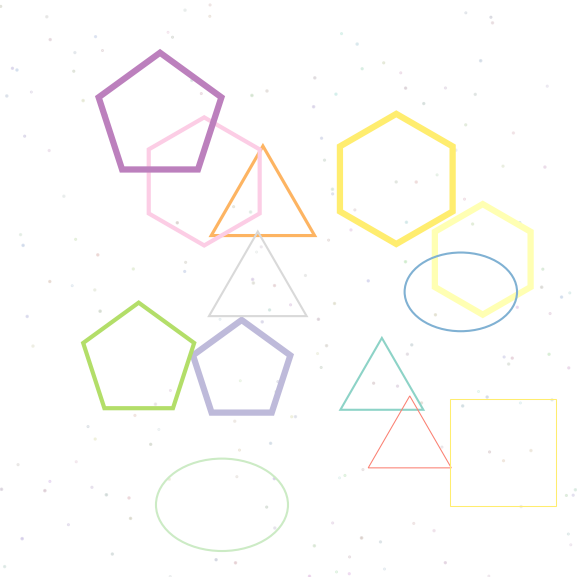[{"shape": "triangle", "thickness": 1, "radius": 0.41, "center": [0.661, 0.331]}, {"shape": "hexagon", "thickness": 3, "radius": 0.48, "center": [0.836, 0.55]}, {"shape": "pentagon", "thickness": 3, "radius": 0.44, "center": [0.418, 0.356]}, {"shape": "triangle", "thickness": 0.5, "radius": 0.42, "center": [0.71, 0.231]}, {"shape": "oval", "thickness": 1, "radius": 0.49, "center": [0.798, 0.494]}, {"shape": "triangle", "thickness": 1.5, "radius": 0.52, "center": [0.455, 0.643]}, {"shape": "pentagon", "thickness": 2, "radius": 0.51, "center": [0.24, 0.374]}, {"shape": "hexagon", "thickness": 2, "radius": 0.55, "center": [0.354, 0.685]}, {"shape": "triangle", "thickness": 1, "radius": 0.49, "center": [0.446, 0.501]}, {"shape": "pentagon", "thickness": 3, "radius": 0.56, "center": [0.277, 0.796]}, {"shape": "oval", "thickness": 1, "radius": 0.57, "center": [0.384, 0.125]}, {"shape": "hexagon", "thickness": 3, "radius": 0.56, "center": [0.686, 0.689]}, {"shape": "square", "thickness": 0.5, "radius": 0.46, "center": [0.871, 0.216]}]